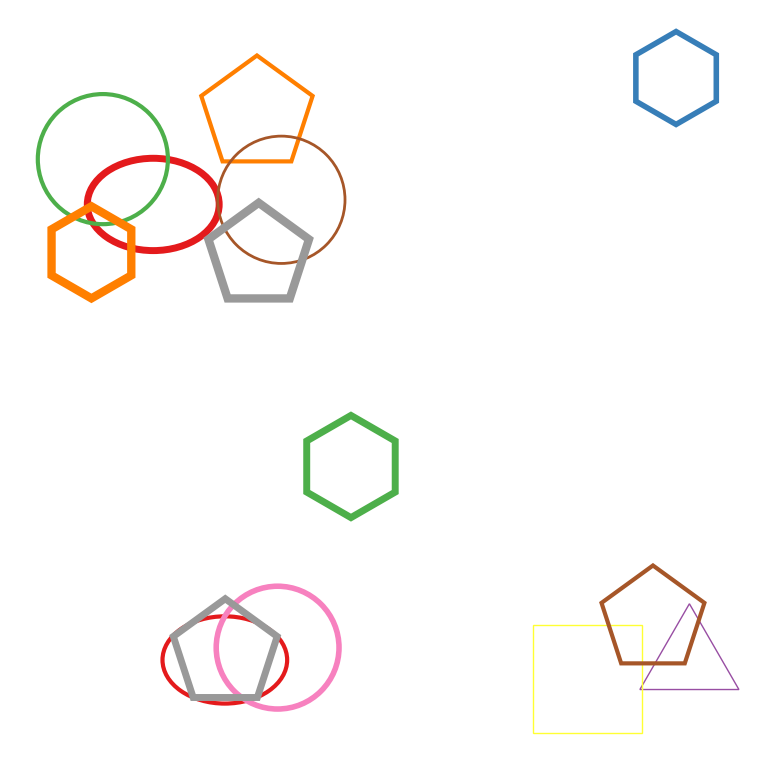[{"shape": "oval", "thickness": 2.5, "radius": 0.43, "center": [0.199, 0.734]}, {"shape": "oval", "thickness": 1.5, "radius": 0.4, "center": [0.292, 0.143]}, {"shape": "hexagon", "thickness": 2, "radius": 0.3, "center": [0.878, 0.899]}, {"shape": "hexagon", "thickness": 2.5, "radius": 0.33, "center": [0.456, 0.394]}, {"shape": "circle", "thickness": 1.5, "radius": 0.42, "center": [0.134, 0.793]}, {"shape": "triangle", "thickness": 0.5, "radius": 0.37, "center": [0.895, 0.142]}, {"shape": "pentagon", "thickness": 1.5, "radius": 0.38, "center": [0.334, 0.852]}, {"shape": "hexagon", "thickness": 3, "radius": 0.3, "center": [0.119, 0.672]}, {"shape": "square", "thickness": 0.5, "radius": 0.35, "center": [0.763, 0.118]}, {"shape": "circle", "thickness": 1, "radius": 0.41, "center": [0.365, 0.741]}, {"shape": "pentagon", "thickness": 1.5, "radius": 0.35, "center": [0.848, 0.195]}, {"shape": "circle", "thickness": 2, "radius": 0.4, "center": [0.361, 0.159]}, {"shape": "pentagon", "thickness": 2.5, "radius": 0.35, "center": [0.293, 0.152]}, {"shape": "pentagon", "thickness": 3, "radius": 0.34, "center": [0.336, 0.668]}]